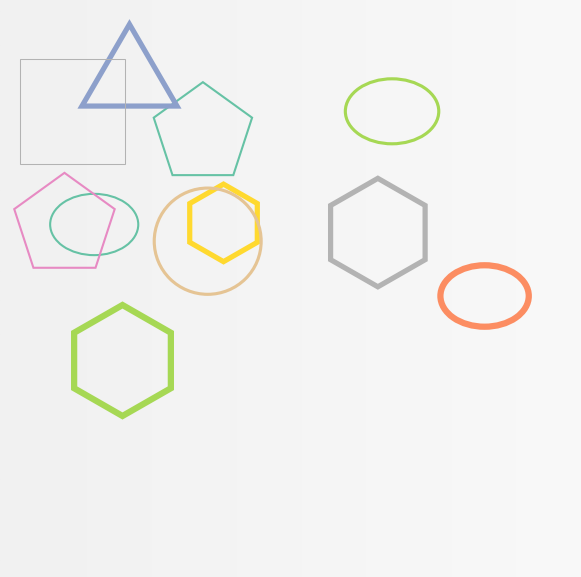[{"shape": "oval", "thickness": 1, "radius": 0.38, "center": [0.162, 0.61]}, {"shape": "pentagon", "thickness": 1, "radius": 0.44, "center": [0.349, 0.768]}, {"shape": "oval", "thickness": 3, "radius": 0.38, "center": [0.834, 0.487]}, {"shape": "triangle", "thickness": 2.5, "radius": 0.47, "center": [0.223, 0.863]}, {"shape": "pentagon", "thickness": 1, "radius": 0.45, "center": [0.111, 0.609]}, {"shape": "oval", "thickness": 1.5, "radius": 0.4, "center": [0.675, 0.806]}, {"shape": "hexagon", "thickness": 3, "radius": 0.48, "center": [0.211, 0.375]}, {"shape": "hexagon", "thickness": 2.5, "radius": 0.34, "center": [0.385, 0.613]}, {"shape": "circle", "thickness": 1.5, "radius": 0.46, "center": [0.357, 0.581]}, {"shape": "square", "thickness": 0.5, "radius": 0.45, "center": [0.125, 0.806]}, {"shape": "hexagon", "thickness": 2.5, "radius": 0.47, "center": [0.65, 0.596]}]